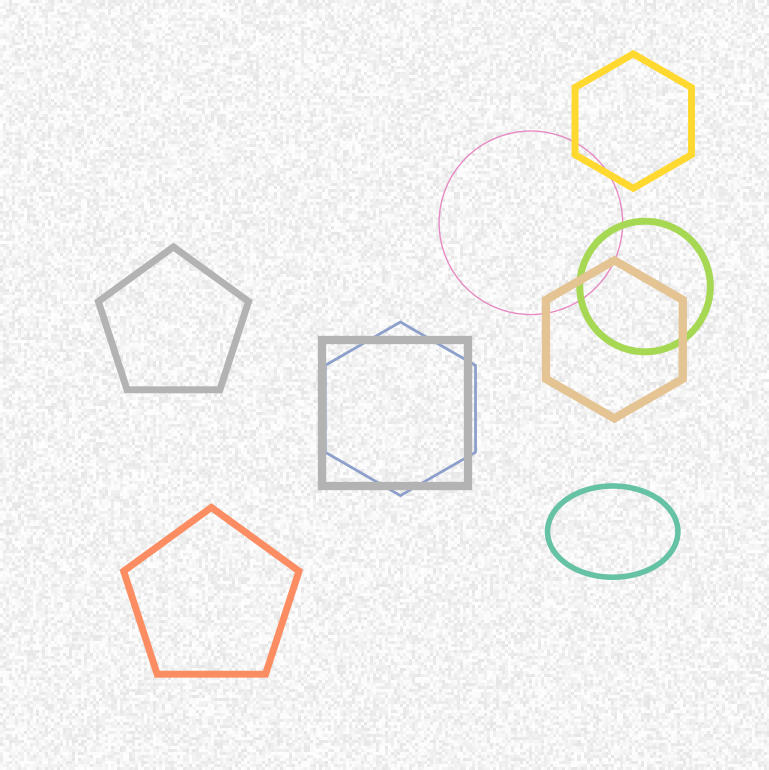[{"shape": "oval", "thickness": 2, "radius": 0.42, "center": [0.796, 0.31]}, {"shape": "pentagon", "thickness": 2.5, "radius": 0.6, "center": [0.274, 0.221]}, {"shape": "hexagon", "thickness": 1, "radius": 0.56, "center": [0.52, 0.469]}, {"shape": "circle", "thickness": 0.5, "radius": 0.6, "center": [0.689, 0.711]}, {"shape": "circle", "thickness": 2.5, "radius": 0.42, "center": [0.838, 0.628]}, {"shape": "hexagon", "thickness": 2.5, "radius": 0.44, "center": [0.822, 0.843]}, {"shape": "hexagon", "thickness": 3, "radius": 0.51, "center": [0.798, 0.559]}, {"shape": "pentagon", "thickness": 2.5, "radius": 0.51, "center": [0.225, 0.577]}, {"shape": "square", "thickness": 3, "radius": 0.47, "center": [0.513, 0.464]}]